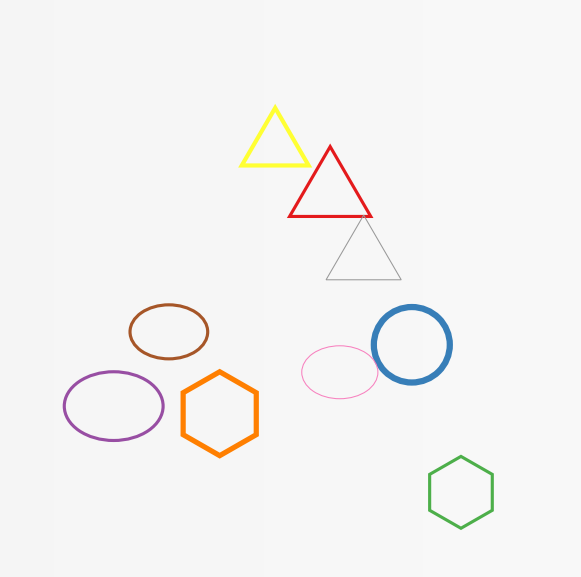[{"shape": "triangle", "thickness": 1.5, "radius": 0.4, "center": [0.568, 0.665]}, {"shape": "circle", "thickness": 3, "radius": 0.33, "center": [0.709, 0.402]}, {"shape": "hexagon", "thickness": 1.5, "radius": 0.31, "center": [0.793, 0.147]}, {"shape": "oval", "thickness": 1.5, "radius": 0.43, "center": [0.196, 0.296]}, {"shape": "hexagon", "thickness": 2.5, "radius": 0.36, "center": [0.378, 0.283]}, {"shape": "triangle", "thickness": 2, "radius": 0.33, "center": [0.473, 0.746]}, {"shape": "oval", "thickness": 1.5, "radius": 0.33, "center": [0.291, 0.425]}, {"shape": "oval", "thickness": 0.5, "radius": 0.33, "center": [0.585, 0.355]}, {"shape": "triangle", "thickness": 0.5, "radius": 0.37, "center": [0.626, 0.552]}]